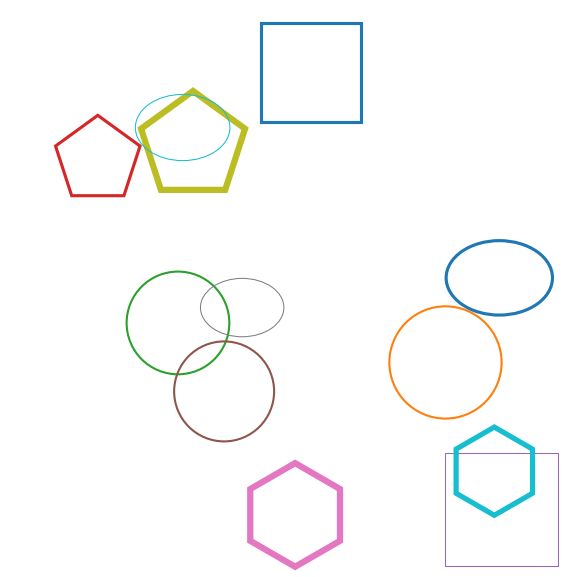[{"shape": "square", "thickness": 1.5, "radius": 0.43, "center": [0.539, 0.873]}, {"shape": "oval", "thickness": 1.5, "radius": 0.46, "center": [0.865, 0.518]}, {"shape": "circle", "thickness": 1, "radius": 0.49, "center": [0.771, 0.372]}, {"shape": "circle", "thickness": 1, "radius": 0.44, "center": [0.308, 0.44]}, {"shape": "pentagon", "thickness": 1.5, "radius": 0.38, "center": [0.169, 0.722]}, {"shape": "square", "thickness": 0.5, "radius": 0.49, "center": [0.869, 0.116]}, {"shape": "circle", "thickness": 1, "radius": 0.43, "center": [0.388, 0.321]}, {"shape": "hexagon", "thickness": 3, "radius": 0.45, "center": [0.511, 0.107]}, {"shape": "oval", "thickness": 0.5, "radius": 0.36, "center": [0.419, 0.467]}, {"shape": "pentagon", "thickness": 3, "radius": 0.47, "center": [0.334, 0.747]}, {"shape": "hexagon", "thickness": 2.5, "radius": 0.38, "center": [0.856, 0.183]}, {"shape": "oval", "thickness": 0.5, "radius": 0.41, "center": [0.316, 0.778]}]